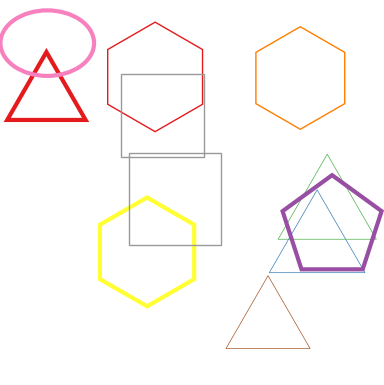[{"shape": "hexagon", "thickness": 1, "radius": 0.71, "center": [0.403, 0.8]}, {"shape": "triangle", "thickness": 3, "radius": 0.59, "center": [0.121, 0.747]}, {"shape": "triangle", "thickness": 0.5, "radius": 0.72, "center": [0.824, 0.363]}, {"shape": "triangle", "thickness": 0.5, "radius": 0.74, "center": [0.85, 0.452]}, {"shape": "pentagon", "thickness": 3, "radius": 0.68, "center": [0.863, 0.41]}, {"shape": "hexagon", "thickness": 1, "radius": 0.67, "center": [0.78, 0.797]}, {"shape": "hexagon", "thickness": 3, "radius": 0.71, "center": [0.382, 0.346]}, {"shape": "triangle", "thickness": 0.5, "radius": 0.63, "center": [0.696, 0.158]}, {"shape": "oval", "thickness": 3, "radius": 0.61, "center": [0.123, 0.888]}, {"shape": "square", "thickness": 1, "radius": 0.54, "center": [0.421, 0.699]}, {"shape": "square", "thickness": 1, "radius": 0.6, "center": [0.455, 0.484]}]